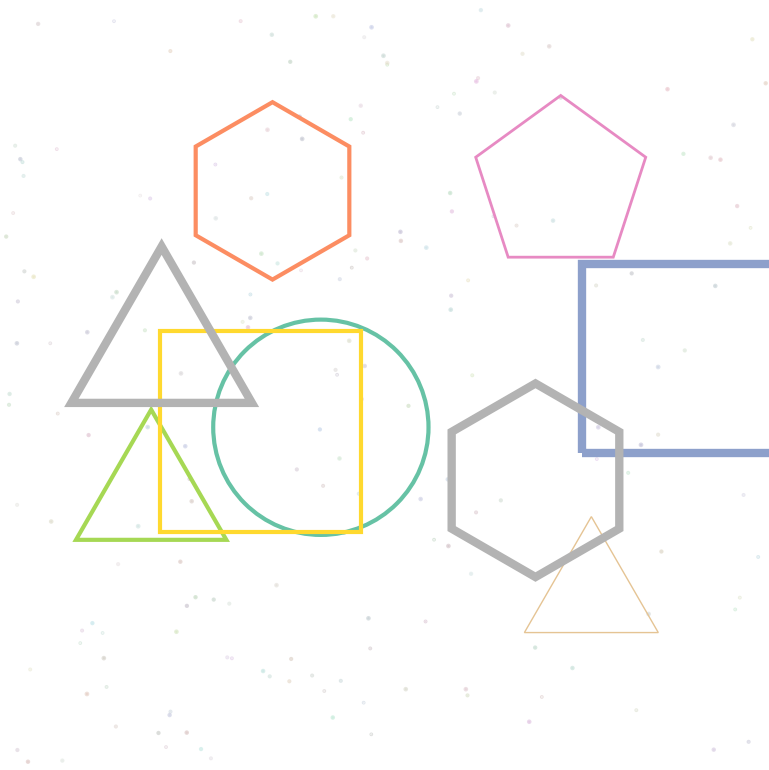[{"shape": "circle", "thickness": 1.5, "radius": 0.7, "center": [0.417, 0.445]}, {"shape": "hexagon", "thickness": 1.5, "radius": 0.58, "center": [0.354, 0.752]}, {"shape": "square", "thickness": 3, "radius": 0.61, "center": [0.879, 0.535]}, {"shape": "pentagon", "thickness": 1, "radius": 0.58, "center": [0.728, 0.76]}, {"shape": "triangle", "thickness": 1.5, "radius": 0.56, "center": [0.196, 0.355]}, {"shape": "square", "thickness": 1.5, "radius": 0.65, "center": [0.338, 0.439]}, {"shape": "triangle", "thickness": 0.5, "radius": 0.5, "center": [0.768, 0.229]}, {"shape": "triangle", "thickness": 3, "radius": 0.68, "center": [0.21, 0.544]}, {"shape": "hexagon", "thickness": 3, "radius": 0.63, "center": [0.695, 0.376]}]